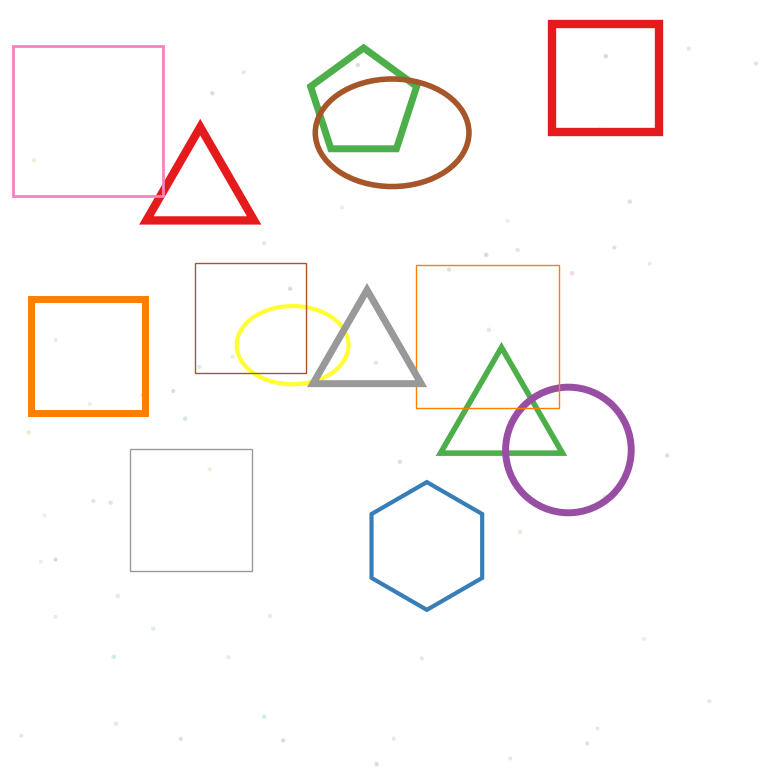[{"shape": "square", "thickness": 3, "radius": 0.35, "center": [0.787, 0.899]}, {"shape": "triangle", "thickness": 3, "radius": 0.4, "center": [0.26, 0.754]}, {"shape": "hexagon", "thickness": 1.5, "radius": 0.41, "center": [0.554, 0.291]}, {"shape": "pentagon", "thickness": 2.5, "radius": 0.36, "center": [0.472, 0.865]}, {"shape": "triangle", "thickness": 2, "radius": 0.46, "center": [0.651, 0.457]}, {"shape": "circle", "thickness": 2.5, "radius": 0.41, "center": [0.738, 0.416]}, {"shape": "square", "thickness": 2.5, "radius": 0.37, "center": [0.114, 0.538]}, {"shape": "square", "thickness": 0.5, "radius": 0.46, "center": [0.633, 0.563]}, {"shape": "oval", "thickness": 1.5, "radius": 0.36, "center": [0.38, 0.552]}, {"shape": "square", "thickness": 0.5, "radius": 0.36, "center": [0.325, 0.586]}, {"shape": "oval", "thickness": 2, "radius": 0.5, "center": [0.509, 0.828]}, {"shape": "square", "thickness": 1, "radius": 0.49, "center": [0.115, 0.843]}, {"shape": "triangle", "thickness": 2.5, "radius": 0.41, "center": [0.477, 0.542]}, {"shape": "square", "thickness": 0.5, "radius": 0.4, "center": [0.248, 0.337]}]